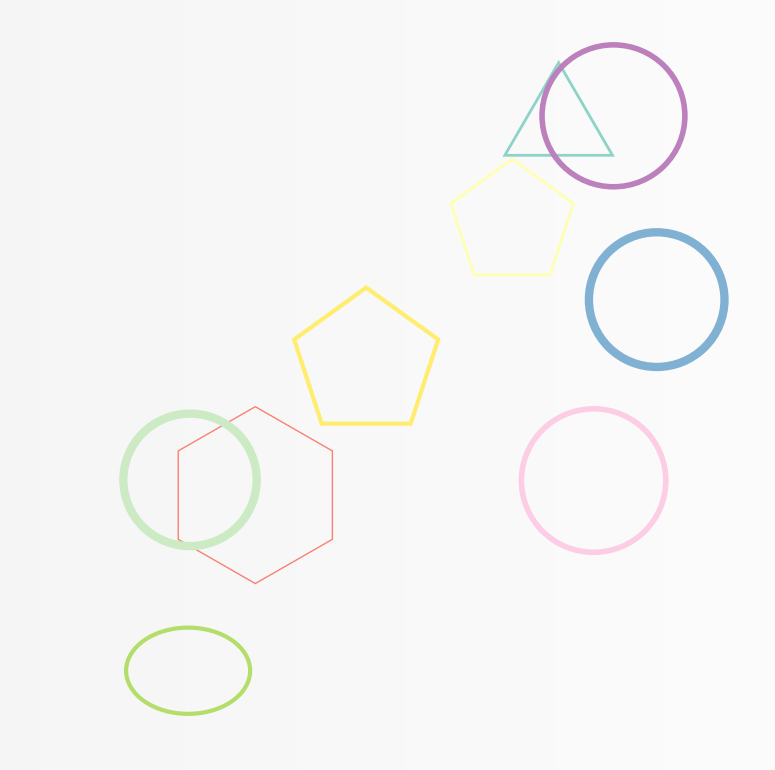[{"shape": "triangle", "thickness": 1, "radius": 0.4, "center": [0.721, 0.838]}, {"shape": "pentagon", "thickness": 1, "radius": 0.42, "center": [0.661, 0.71]}, {"shape": "hexagon", "thickness": 0.5, "radius": 0.57, "center": [0.329, 0.357]}, {"shape": "circle", "thickness": 3, "radius": 0.44, "center": [0.847, 0.611]}, {"shape": "oval", "thickness": 1.5, "radius": 0.4, "center": [0.243, 0.129]}, {"shape": "circle", "thickness": 2, "radius": 0.47, "center": [0.766, 0.376]}, {"shape": "circle", "thickness": 2, "radius": 0.46, "center": [0.792, 0.85]}, {"shape": "circle", "thickness": 3, "radius": 0.43, "center": [0.245, 0.377]}, {"shape": "pentagon", "thickness": 1.5, "radius": 0.49, "center": [0.473, 0.529]}]